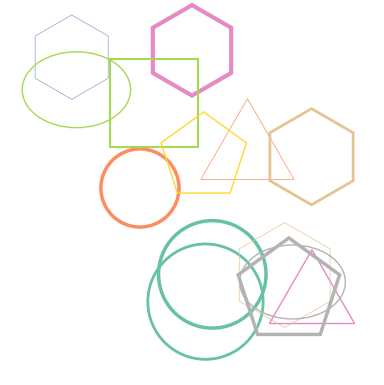[{"shape": "circle", "thickness": 2, "radius": 0.75, "center": [0.534, 0.216]}, {"shape": "circle", "thickness": 2.5, "radius": 0.7, "center": [0.551, 0.287]}, {"shape": "triangle", "thickness": 0.5, "radius": 0.7, "center": [0.643, 0.604]}, {"shape": "circle", "thickness": 2.5, "radius": 0.51, "center": [0.364, 0.512]}, {"shape": "hexagon", "thickness": 0.5, "radius": 0.55, "center": [0.186, 0.852]}, {"shape": "triangle", "thickness": 1, "radius": 0.64, "center": [0.81, 0.224]}, {"shape": "hexagon", "thickness": 3, "radius": 0.59, "center": [0.499, 0.869]}, {"shape": "square", "thickness": 1.5, "radius": 0.57, "center": [0.399, 0.732]}, {"shape": "oval", "thickness": 1, "radius": 0.7, "center": [0.198, 0.767]}, {"shape": "pentagon", "thickness": 1, "radius": 0.58, "center": [0.529, 0.593]}, {"shape": "hexagon", "thickness": 2, "radius": 0.62, "center": [0.809, 0.593]}, {"shape": "hexagon", "thickness": 0.5, "radius": 0.68, "center": [0.739, 0.286]}, {"shape": "oval", "thickness": 1, "radius": 0.69, "center": [0.76, 0.268]}, {"shape": "pentagon", "thickness": 2.5, "radius": 0.69, "center": [0.75, 0.243]}]